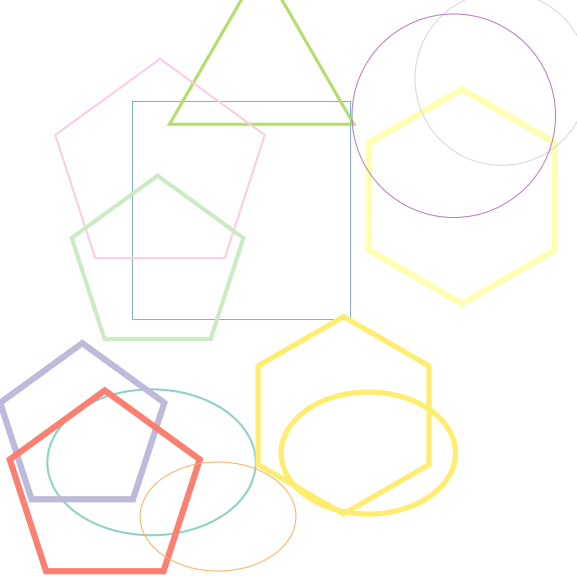[{"shape": "oval", "thickness": 1, "radius": 0.9, "center": [0.262, 0.199]}, {"shape": "hexagon", "thickness": 3, "radius": 0.93, "center": [0.8, 0.659]}, {"shape": "pentagon", "thickness": 3, "radius": 0.75, "center": [0.142, 0.255]}, {"shape": "pentagon", "thickness": 3, "radius": 0.86, "center": [0.181, 0.15]}, {"shape": "square", "thickness": 0.5, "radius": 0.94, "center": [0.417, 0.636]}, {"shape": "oval", "thickness": 0.5, "radius": 0.67, "center": [0.378, 0.105]}, {"shape": "triangle", "thickness": 1.5, "radius": 0.92, "center": [0.453, 0.876]}, {"shape": "pentagon", "thickness": 1, "radius": 0.95, "center": [0.277, 0.706]}, {"shape": "circle", "thickness": 0.5, "radius": 0.75, "center": [0.869, 0.863]}, {"shape": "circle", "thickness": 0.5, "radius": 0.88, "center": [0.786, 0.799]}, {"shape": "pentagon", "thickness": 2, "radius": 0.78, "center": [0.273, 0.539]}, {"shape": "oval", "thickness": 2.5, "radius": 0.75, "center": [0.638, 0.215]}, {"shape": "hexagon", "thickness": 2.5, "radius": 0.85, "center": [0.595, 0.28]}]